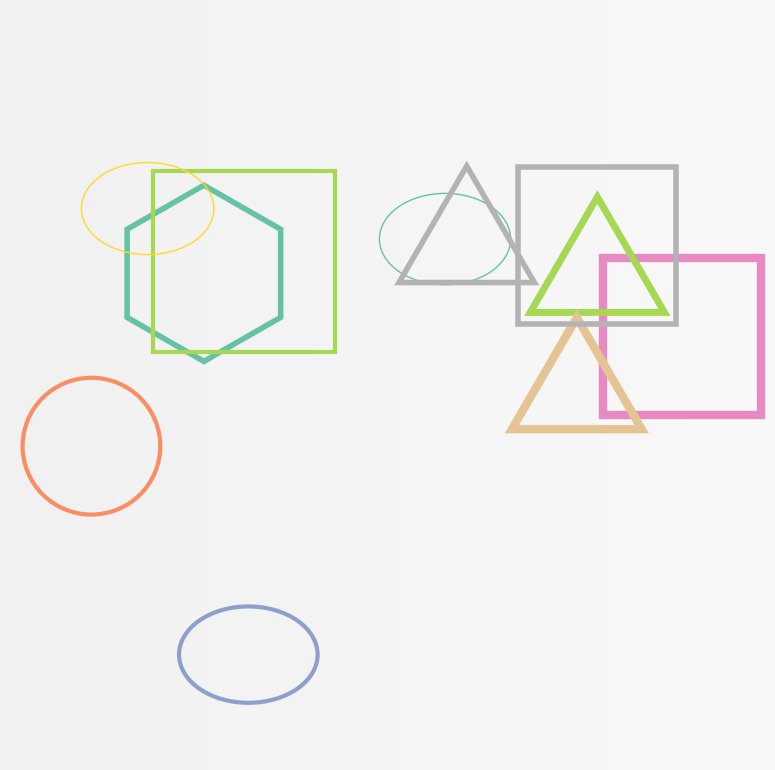[{"shape": "oval", "thickness": 0.5, "radius": 0.42, "center": [0.574, 0.69]}, {"shape": "hexagon", "thickness": 2, "radius": 0.57, "center": [0.263, 0.645]}, {"shape": "circle", "thickness": 1.5, "radius": 0.44, "center": [0.118, 0.421]}, {"shape": "oval", "thickness": 1.5, "radius": 0.45, "center": [0.32, 0.15]}, {"shape": "square", "thickness": 3, "radius": 0.51, "center": [0.88, 0.563]}, {"shape": "square", "thickness": 1.5, "radius": 0.59, "center": [0.315, 0.66]}, {"shape": "triangle", "thickness": 2.5, "radius": 0.5, "center": [0.771, 0.644]}, {"shape": "oval", "thickness": 0.5, "radius": 0.43, "center": [0.19, 0.729]}, {"shape": "triangle", "thickness": 3, "radius": 0.48, "center": [0.744, 0.491]}, {"shape": "square", "thickness": 2, "radius": 0.51, "center": [0.77, 0.681]}, {"shape": "triangle", "thickness": 2, "radius": 0.5, "center": [0.602, 0.683]}]